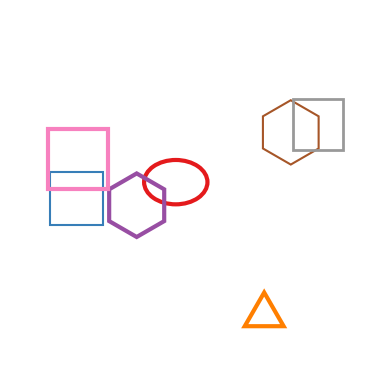[{"shape": "oval", "thickness": 3, "radius": 0.41, "center": [0.457, 0.527]}, {"shape": "square", "thickness": 1.5, "radius": 0.34, "center": [0.199, 0.484]}, {"shape": "hexagon", "thickness": 3, "radius": 0.41, "center": [0.355, 0.467]}, {"shape": "triangle", "thickness": 3, "radius": 0.29, "center": [0.686, 0.182]}, {"shape": "hexagon", "thickness": 1.5, "radius": 0.42, "center": [0.755, 0.656]}, {"shape": "square", "thickness": 3, "radius": 0.39, "center": [0.203, 0.586]}, {"shape": "square", "thickness": 2, "radius": 0.33, "center": [0.826, 0.676]}]